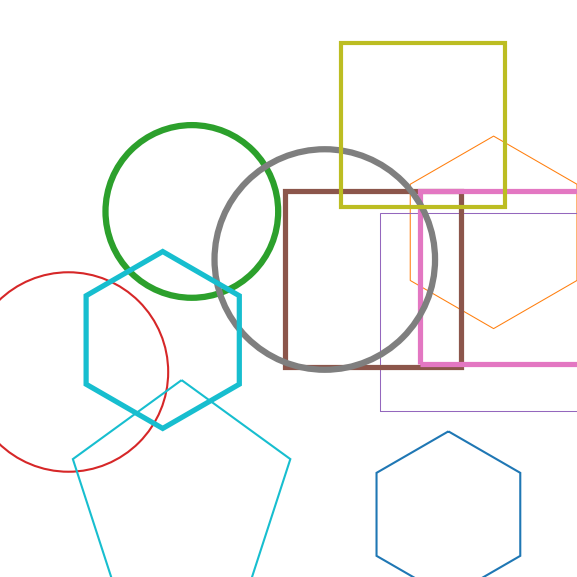[{"shape": "hexagon", "thickness": 1, "radius": 0.72, "center": [0.776, 0.108]}, {"shape": "hexagon", "thickness": 0.5, "radius": 0.83, "center": [0.855, 0.597]}, {"shape": "circle", "thickness": 3, "radius": 0.75, "center": [0.332, 0.633]}, {"shape": "circle", "thickness": 1, "radius": 0.86, "center": [0.119, 0.355]}, {"shape": "square", "thickness": 0.5, "radius": 0.86, "center": [0.83, 0.459]}, {"shape": "square", "thickness": 2.5, "radius": 0.76, "center": [0.646, 0.516]}, {"shape": "square", "thickness": 2.5, "radius": 0.75, "center": [0.877, 0.519]}, {"shape": "circle", "thickness": 3, "radius": 0.95, "center": [0.562, 0.55]}, {"shape": "square", "thickness": 2, "radius": 0.71, "center": [0.732, 0.783]}, {"shape": "pentagon", "thickness": 1, "radius": 0.99, "center": [0.314, 0.143]}, {"shape": "hexagon", "thickness": 2.5, "radius": 0.77, "center": [0.282, 0.41]}]